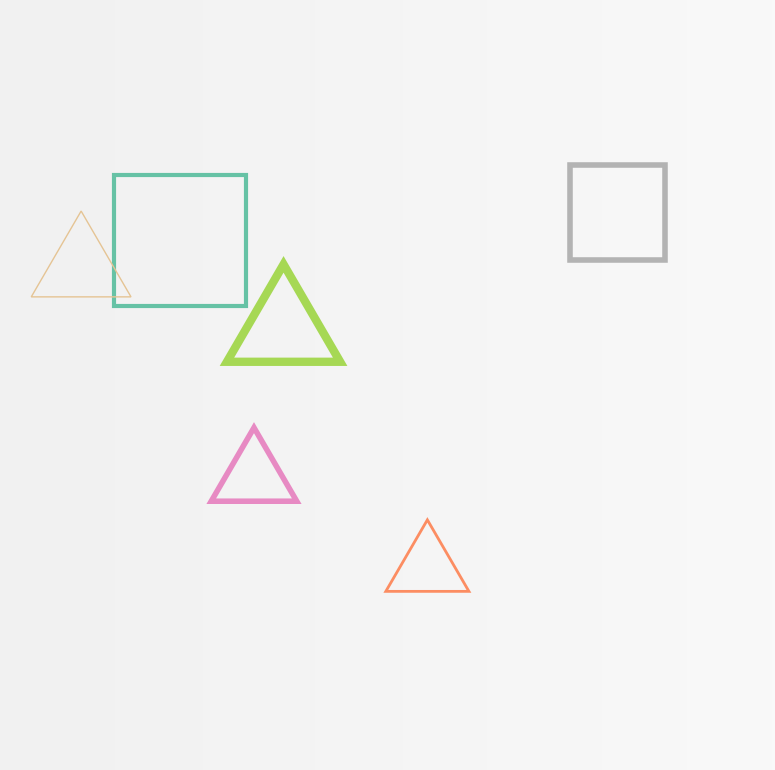[{"shape": "square", "thickness": 1.5, "radius": 0.43, "center": [0.232, 0.688]}, {"shape": "triangle", "thickness": 1, "radius": 0.31, "center": [0.551, 0.263]}, {"shape": "triangle", "thickness": 2, "radius": 0.32, "center": [0.328, 0.381]}, {"shape": "triangle", "thickness": 3, "radius": 0.42, "center": [0.366, 0.572]}, {"shape": "triangle", "thickness": 0.5, "radius": 0.37, "center": [0.105, 0.652]}, {"shape": "square", "thickness": 2, "radius": 0.31, "center": [0.797, 0.724]}]